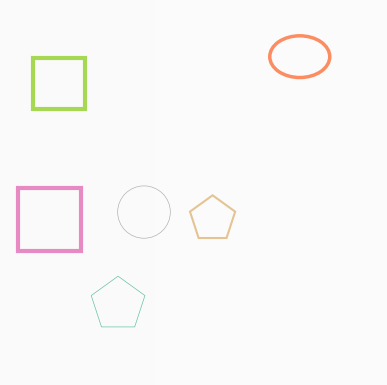[{"shape": "pentagon", "thickness": 0.5, "radius": 0.36, "center": [0.305, 0.21]}, {"shape": "oval", "thickness": 2.5, "radius": 0.39, "center": [0.774, 0.853]}, {"shape": "square", "thickness": 3, "radius": 0.41, "center": [0.127, 0.43]}, {"shape": "square", "thickness": 3, "radius": 0.34, "center": [0.153, 0.783]}, {"shape": "pentagon", "thickness": 1.5, "radius": 0.31, "center": [0.549, 0.431]}, {"shape": "circle", "thickness": 0.5, "radius": 0.34, "center": [0.372, 0.449]}]